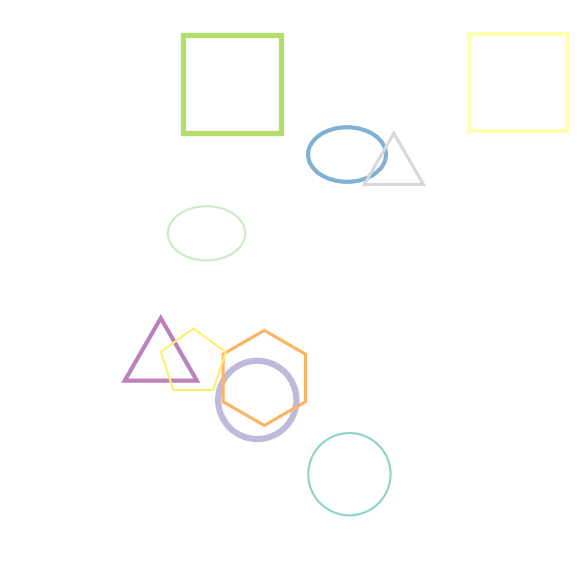[{"shape": "circle", "thickness": 1, "radius": 0.36, "center": [0.605, 0.178]}, {"shape": "square", "thickness": 2, "radius": 0.42, "center": [0.897, 0.856]}, {"shape": "circle", "thickness": 3, "radius": 0.34, "center": [0.446, 0.307]}, {"shape": "oval", "thickness": 2, "radius": 0.34, "center": [0.601, 0.732]}, {"shape": "hexagon", "thickness": 1.5, "radius": 0.41, "center": [0.458, 0.345]}, {"shape": "square", "thickness": 2.5, "radius": 0.42, "center": [0.402, 0.854]}, {"shape": "triangle", "thickness": 1.5, "radius": 0.3, "center": [0.682, 0.709]}, {"shape": "triangle", "thickness": 2, "radius": 0.36, "center": [0.278, 0.376]}, {"shape": "oval", "thickness": 1, "radius": 0.34, "center": [0.358, 0.595]}, {"shape": "pentagon", "thickness": 1, "radius": 0.29, "center": [0.335, 0.372]}]